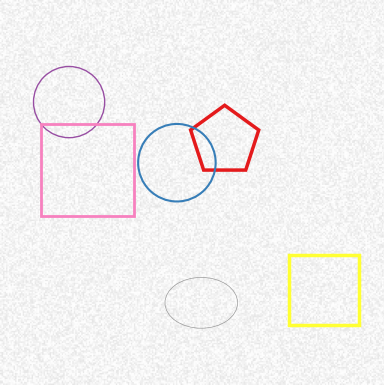[{"shape": "pentagon", "thickness": 2.5, "radius": 0.47, "center": [0.584, 0.634]}, {"shape": "circle", "thickness": 1.5, "radius": 0.5, "center": [0.459, 0.577]}, {"shape": "circle", "thickness": 1, "radius": 0.46, "center": [0.179, 0.735]}, {"shape": "square", "thickness": 2.5, "radius": 0.46, "center": [0.841, 0.247]}, {"shape": "square", "thickness": 2, "radius": 0.6, "center": [0.227, 0.558]}, {"shape": "oval", "thickness": 0.5, "radius": 0.47, "center": [0.523, 0.213]}]